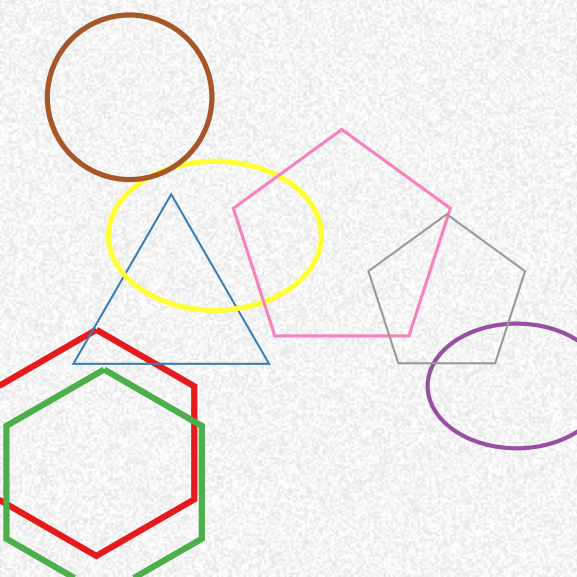[{"shape": "hexagon", "thickness": 3, "radius": 0.98, "center": [0.167, 0.232]}, {"shape": "triangle", "thickness": 1, "radius": 0.98, "center": [0.296, 0.467]}, {"shape": "hexagon", "thickness": 3, "radius": 0.98, "center": [0.18, 0.164]}, {"shape": "oval", "thickness": 2, "radius": 0.77, "center": [0.895, 0.331]}, {"shape": "oval", "thickness": 2.5, "radius": 0.92, "center": [0.372, 0.591]}, {"shape": "circle", "thickness": 2.5, "radius": 0.71, "center": [0.224, 0.831]}, {"shape": "pentagon", "thickness": 1.5, "radius": 0.99, "center": [0.592, 0.577]}, {"shape": "pentagon", "thickness": 1, "radius": 0.71, "center": [0.774, 0.485]}]